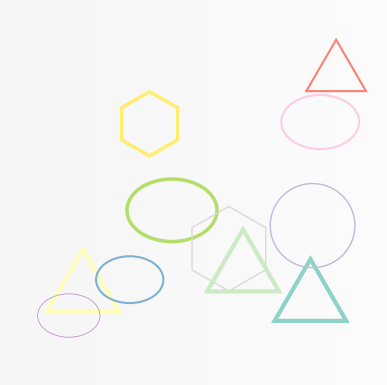[{"shape": "triangle", "thickness": 3, "radius": 0.53, "center": [0.801, 0.22]}, {"shape": "triangle", "thickness": 2.5, "radius": 0.54, "center": [0.214, 0.245]}, {"shape": "circle", "thickness": 1, "radius": 0.55, "center": [0.807, 0.414]}, {"shape": "triangle", "thickness": 1.5, "radius": 0.44, "center": [0.867, 0.808]}, {"shape": "oval", "thickness": 1.5, "radius": 0.43, "center": [0.335, 0.274]}, {"shape": "oval", "thickness": 2.5, "radius": 0.58, "center": [0.444, 0.454]}, {"shape": "oval", "thickness": 1.5, "radius": 0.5, "center": [0.826, 0.683]}, {"shape": "hexagon", "thickness": 1, "radius": 0.55, "center": [0.591, 0.354]}, {"shape": "oval", "thickness": 0.5, "radius": 0.4, "center": [0.178, 0.18]}, {"shape": "triangle", "thickness": 3, "radius": 0.54, "center": [0.627, 0.297]}, {"shape": "hexagon", "thickness": 2.5, "radius": 0.42, "center": [0.386, 0.678]}]